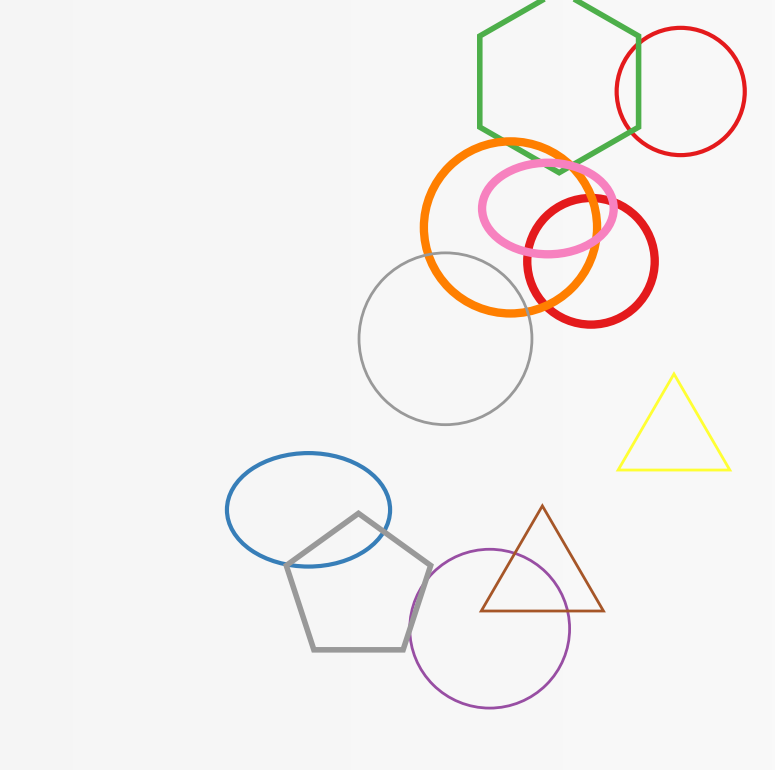[{"shape": "circle", "thickness": 3, "radius": 0.41, "center": [0.763, 0.661]}, {"shape": "circle", "thickness": 1.5, "radius": 0.41, "center": [0.878, 0.881]}, {"shape": "oval", "thickness": 1.5, "radius": 0.53, "center": [0.398, 0.338]}, {"shape": "hexagon", "thickness": 2, "radius": 0.59, "center": [0.722, 0.894]}, {"shape": "circle", "thickness": 1, "radius": 0.52, "center": [0.632, 0.184]}, {"shape": "circle", "thickness": 3, "radius": 0.56, "center": [0.659, 0.705]}, {"shape": "triangle", "thickness": 1, "radius": 0.42, "center": [0.87, 0.431]}, {"shape": "triangle", "thickness": 1, "radius": 0.46, "center": [0.7, 0.252]}, {"shape": "oval", "thickness": 3, "radius": 0.42, "center": [0.707, 0.729]}, {"shape": "circle", "thickness": 1, "radius": 0.56, "center": [0.575, 0.56]}, {"shape": "pentagon", "thickness": 2, "radius": 0.49, "center": [0.463, 0.235]}]